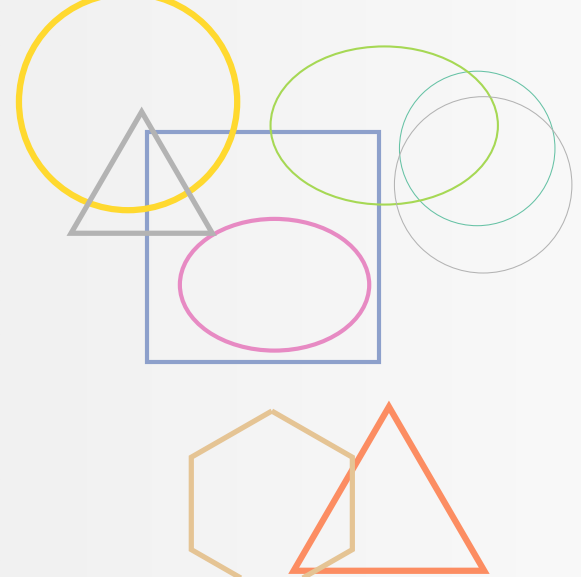[{"shape": "circle", "thickness": 0.5, "radius": 0.67, "center": [0.821, 0.742]}, {"shape": "triangle", "thickness": 3, "radius": 0.95, "center": [0.669, 0.105]}, {"shape": "square", "thickness": 2, "radius": 0.99, "center": [0.453, 0.571]}, {"shape": "oval", "thickness": 2, "radius": 0.81, "center": [0.472, 0.506]}, {"shape": "oval", "thickness": 1, "radius": 0.98, "center": [0.661, 0.782]}, {"shape": "circle", "thickness": 3, "radius": 0.94, "center": [0.22, 0.823]}, {"shape": "hexagon", "thickness": 2.5, "radius": 0.8, "center": [0.468, 0.127]}, {"shape": "triangle", "thickness": 2.5, "radius": 0.7, "center": [0.244, 0.665]}, {"shape": "circle", "thickness": 0.5, "radius": 0.76, "center": [0.831, 0.679]}]